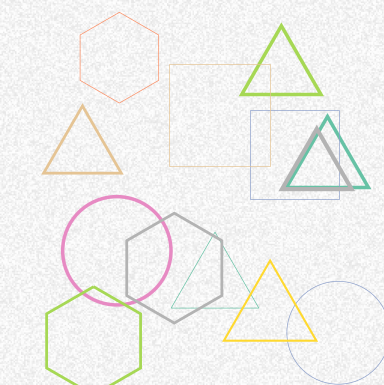[{"shape": "triangle", "thickness": 0.5, "radius": 0.66, "center": [0.558, 0.266]}, {"shape": "triangle", "thickness": 2.5, "radius": 0.61, "center": [0.851, 0.574]}, {"shape": "hexagon", "thickness": 0.5, "radius": 0.59, "center": [0.31, 0.85]}, {"shape": "circle", "thickness": 0.5, "radius": 0.67, "center": [0.879, 0.136]}, {"shape": "square", "thickness": 0.5, "radius": 0.58, "center": [0.766, 0.6]}, {"shape": "circle", "thickness": 2.5, "radius": 0.7, "center": [0.303, 0.349]}, {"shape": "hexagon", "thickness": 2, "radius": 0.7, "center": [0.243, 0.114]}, {"shape": "triangle", "thickness": 2.5, "radius": 0.59, "center": [0.731, 0.814]}, {"shape": "triangle", "thickness": 1.5, "radius": 0.69, "center": [0.702, 0.184]}, {"shape": "triangle", "thickness": 2, "radius": 0.58, "center": [0.214, 0.608]}, {"shape": "square", "thickness": 0.5, "radius": 0.66, "center": [0.57, 0.701]}, {"shape": "hexagon", "thickness": 2, "radius": 0.71, "center": [0.453, 0.304]}, {"shape": "triangle", "thickness": 3, "radius": 0.52, "center": [0.823, 0.561]}]